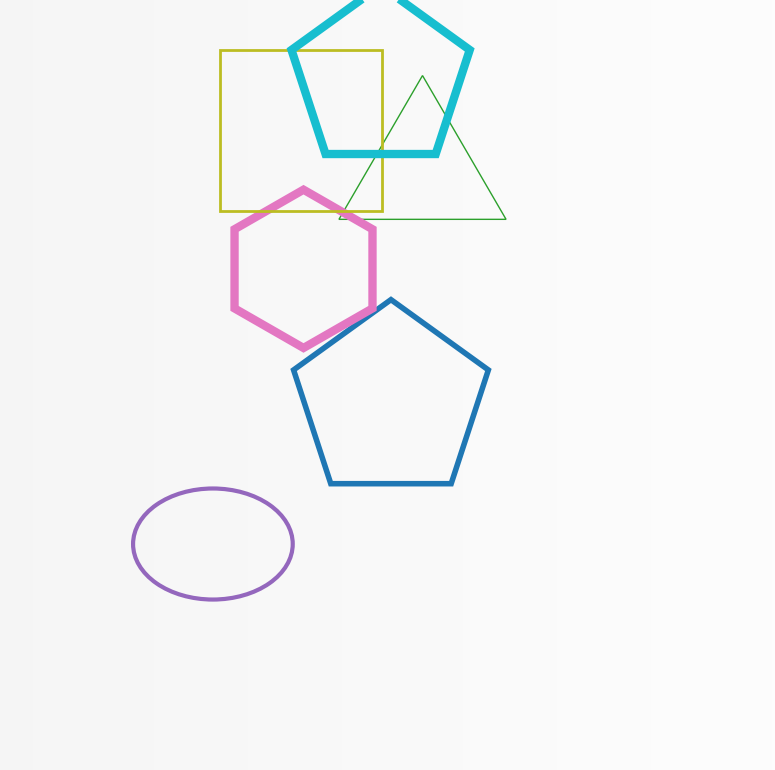[{"shape": "pentagon", "thickness": 2, "radius": 0.66, "center": [0.504, 0.479]}, {"shape": "triangle", "thickness": 0.5, "radius": 0.62, "center": [0.545, 0.777]}, {"shape": "oval", "thickness": 1.5, "radius": 0.52, "center": [0.275, 0.293]}, {"shape": "hexagon", "thickness": 3, "radius": 0.51, "center": [0.392, 0.651]}, {"shape": "square", "thickness": 1, "radius": 0.52, "center": [0.388, 0.831]}, {"shape": "pentagon", "thickness": 3, "radius": 0.6, "center": [0.491, 0.898]}]